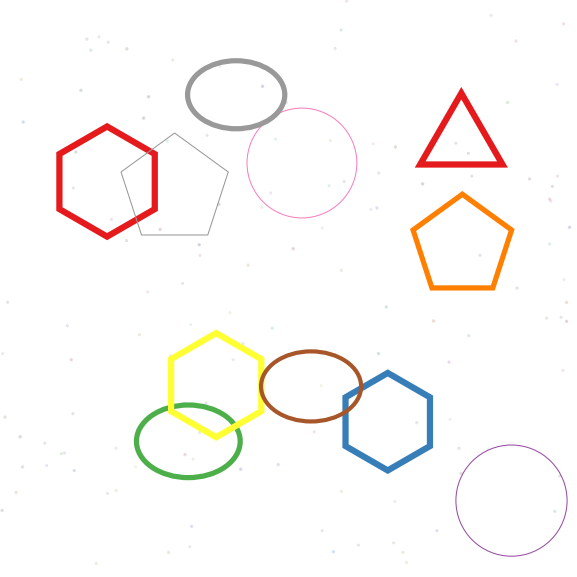[{"shape": "hexagon", "thickness": 3, "radius": 0.48, "center": [0.185, 0.685]}, {"shape": "triangle", "thickness": 3, "radius": 0.41, "center": [0.799, 0.755]}, {"shape": "hexagon", "thickness": 3, "radius": 0.42, "center": [0.671, 0.269]}, {"shape": "oval", "thickness": 2.5, "radius": 0.45, "center": [0.326, 0.235]}, {"shape": "circle", "thickness": 0.5, "radius": 0.48, "center": [0.886, 0.132]}, {"shape": "pentagon", "thickness": 2.5, "radius": 0.45, "center": [0.801, 0.573]}, {"shape": "hexagon", "thickness": 3, "radius": 0.45, "center": [0.374, 0.332]}, {"shape": "oval", "thickness": 2, "radius": 0.43, "center": [0.539, 0.33]}, {"shape": "circle", "thickness": 0.5, "radius": 0.48, "center": [0.523, 0.717]}, {"shape": "pentagon", "thickness": 0.5, "radius": 0.49, "center": [0.302, 0.671]}, {"shape": "oval", "thickness": 2.5, "radius": 0.42, "center": [0.409, 0.835]}]